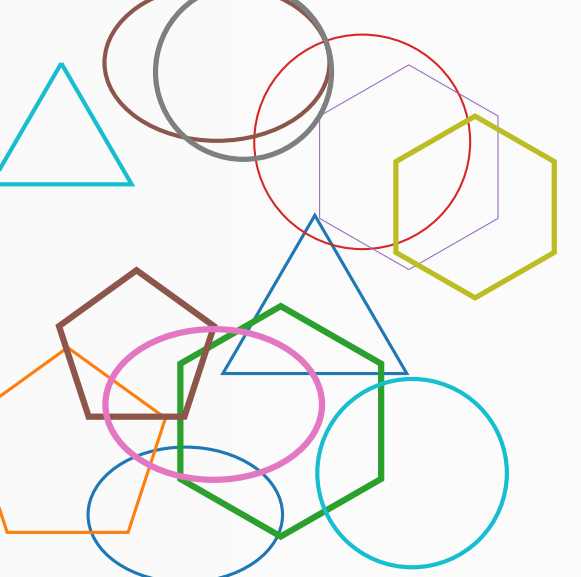[{"shape": "oval", "thickness": 1.5, "radius": 0.84, "center": [0.319, 0.108]}, {"shape": "triangle", "thickness": 1.5, "radius": 0.91, "center": [0.542, 0.444]}, {"shape": "pentagon", "thickness": 1.5, "radius": 0.88, "center": [0.116, 0.22]}, {"shape": "hexagon", "thickness": 3, "radius": 1.0, "center": [0.483, 0.27]}, {"shape": "circle", "thickness": 1, "radius": 0.93, "center": [0.623, 0.753]}, {"shape": "hexagon", "thickness": 0.5, "radius": 0.89, "center": [0.703, 0.71]}, {"shape": "pentagon", "thickness": 3, "radius": 0.7, "center": [0.235, 0.391]}, {"shape": "oval", "thickness": 2, "radius": 0.97, "center": [0.373, 0.891]}, {"shape": "oval", "thickness": 3, "radius": 0.93, "center": [0.368, 0.299]}, {"shape": "circle", "thickness": 2.5, "radius": 0.76, "center": [0.419, 0.875]}, {"shape": "hexagon", "thickness": 2.5, "radius": 0.79, "center": [0.817, 0.641]}, {"shape": "circle", "thickness": 2, "radius": 0.82, "center": [0.709, 0.18]}, {"shape": "triangle", "thickness": 2, "radius": 0.7, "center": [0.105, 0.75]}]